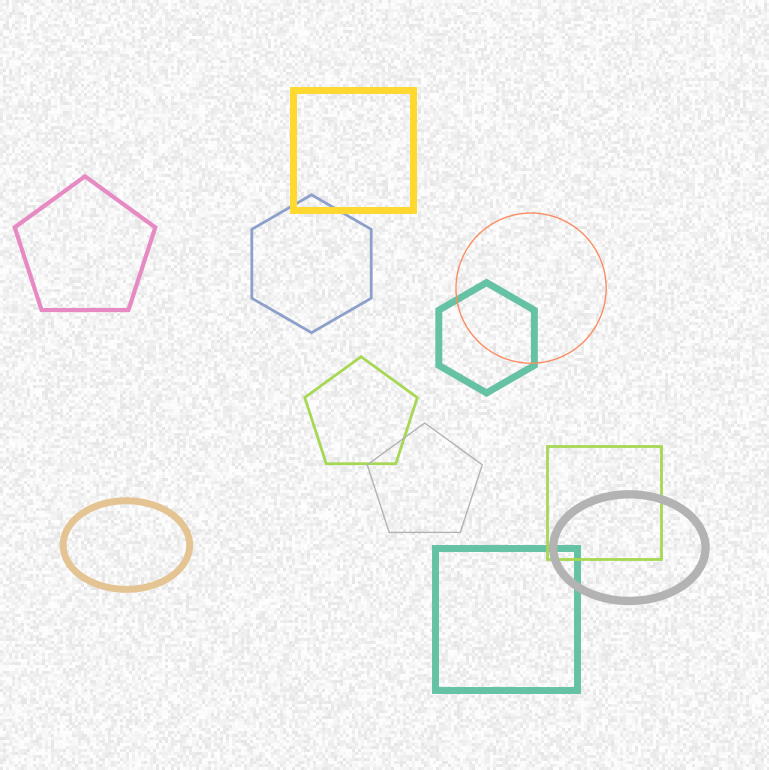[{"shape": "hexagon", "thickness": 2.5, "radius": 0.36, "center": [0.632, 0.561]}, {"shape": "square", "thickness": 2.5, "radius": 0.46, "center": [0.658, 0.196]}, {"shape": "circle", "thickness": 0.5, "radius": 0.49, "center": [0.69, 0.626]}, {"shape": "hexagon", "thickness": 1, "radius": 0.45, "center": [0.405, 0.657]}, {"shape": "pentagon", "thickness": 1.5, "radius": 0.48, "center": [0.11, 0.675]}, {"shape": "square", "thickness": 1, "radius": 0.37, "center": [0.785, 0.347]}, {"shape": "pentagon", "thickness": 1, "radius": 0.38, "center": [0.469, 0.46]}, {"shape": "square", "thickness": 2.5, "radius": 0.39, "center": [0.458, 0.805]}, {"shape": "oval", "thickness": 2.5, "radius": 0.41, "center": [0.164, 0.292]}, {"shape": "pentagon", "thickness": 0.5, "radius": 0.39, "center": [0.552, 0.372]}, {"shape": "oval", "thickness": 3, "radius": 0.49, "center": [0.817, 0.289]}]